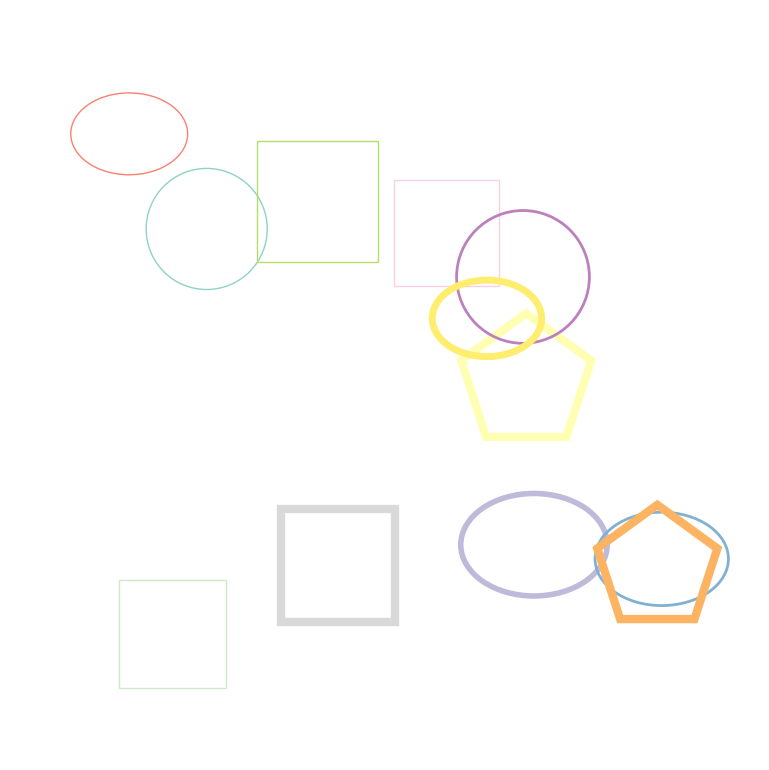[{"shape": "circle", "thickness": 0.5, "radius": 0.39, "center": [0.268, 0.703]}, {"shape": "pentagon", "thickness": 3, "radius": 0.44, "center": [0.683, 0.504]}, {"shape": "oval", "thickness": 2, "radius": 0.48, "center": [0.693, 0.293]}, {"shape": "oval", "thickness": 0.5, "radius": 0.38, "center": [0.168, 0.826]}, {"shape": "oval", "thickness": 1, "radius": 0.43, "center": [0.859, 0.274]}, {"shape": "pentagon", "thickness": 3, "radius": 0.41, "center": [0.854, 0.262]}, {"shape": "square", "thickness": 0.5, "radius": 0.39, "center": [0.413, 0.738]}, {"shape": "square", "thickness": 0.5, "radius": 0.34, "center": [0.58, 0.697]}, {"shape": "square", "thickness": 3, "radius": 0.37, "center": [0.439, 0.265]}, {"shape": "circle", "thickness": 1, "radius": 0.43, "center": [0.679, 0.64]}, {"shape": "square", "thickness": 0.5, "radius": 0.35, "center": [0.223, 0.177]}, {"shape": "oval", "thickness": 2.5, "radius": 0.36, "center": [0.632, 0.587]}]